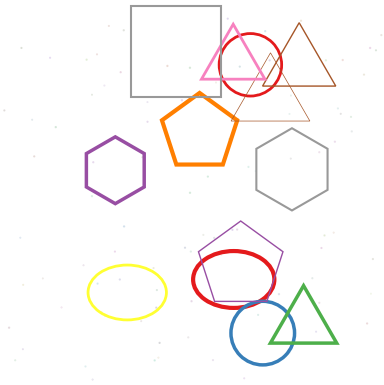[{"shape": "circle", "thickness": 2, "radius": 0.41, "center": [0.65, 0.832]}, {"shape": "oval", "thickness": 3, "radius": 0.53, "center": [0.607, 0.274]}, {"shape": "circle", "thickness": 2.5, "radius": 0.41, "center": [0.682, 0.135]}, {"shape": "triangle", "thickness": 2.5, "radius": 0.5, "center": [0.788, 0.159]}, {"shape": "pentagon", "thickness": 1, "radius": 0.58, "center": [0.625, 0.311]}, {"shape": "hexagon", "thickness": 2.5, "radius": 0.43, "center": [0.299, 0.558]}, {"shape": "pentagon", "thickness": 3, "radius": 0.51, "center": [0.518, 0.656]}, {"shape": "oval", "thickness": 2, "radius": 0.51, "center": [0.33, 0.24]}, {"shape": "triangle", "thickness": 0.5, "radius": 0.59, "center": [0.703, 0.745]}, {"shape": "triangle", "thickness": 1, "radius": 0.55, "center": [0.777, 0.831]}, {"shape": "triangle", "thickness": 2, "radius": 0.48, "center": [0.606, 0.842]}, {"shape": "square", "thickness": 1.5, "radius": 0.59, "center": [0.458, 0.866]}, {"shape": "hexagon", "thickness": 1.5, "radius": 0.53, "center": [0.758, 0.56]}]